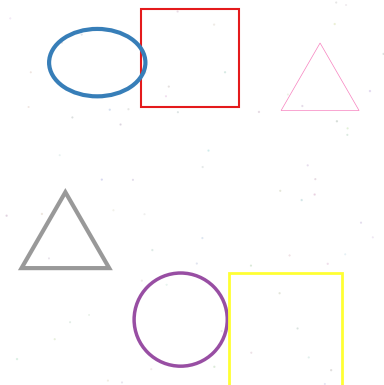[{"shape": "square", "thickness": 1.5, "radius": 0.64, "center": [0.494, 0.849]}, {"shape": "oval", "thickness": 3, "radius": 0.63, "center": [0.253, 0.837]}, {"shape": "circle", "thickness": 2.5, "radius": 0.6, "center": [0.469, 0.17]}, {"shape": "square", "thickness": 2, "radius": 0.74, "center": [0.742, 0.144]}, {"shape": "triangle", "thickness": 0.5, "radius": 0.58, "center": [0.831, 0.771]}, {"shape": "triangle", "thickness": 3, "radius": 0.66, "center": [0.17, 0.369]}]